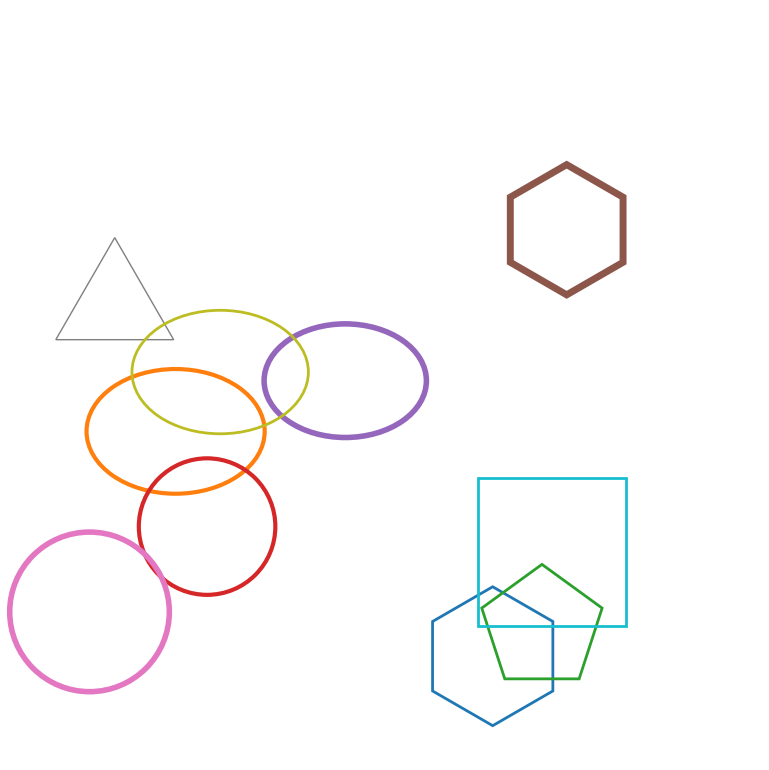[{"shape": "hexagon", "thickness": 1, "radius": 0.45, "center": [0.64, 0.148]}, {"shape": "oval", "thickness": 1.5, "radius": 0.58, "center": [0.228, 0.44]}, {"shape": "pentagon", "thickness": 1, "radius": 0.41, "center": [0.704, 0.185]}, {"shape": "circle", "thickness": 1.5, "radius": 0.44, "center": [0.269, 0.316]}, {"shape": "oval", "thickness": 2, "radius": 0.53, "center": [0.448, 0.506]}, {"shape": "hexagon", "thickness": 2.5, "radius": 0.42, "center": [0.736, 0.702]}, {"shape": "circle", "thickness": 2, "radius": 0.52, "center": [0.116, 0.205]}, {"shape": "triangle", "thickness": 0.5, "radius": 0.44, "center": [0.149, 0.603]}, {"shape": "oval", "thickness": 1, "radius": 0.57, "center": [0.286, 0.517]}, {"shape": "square", "thickness": 1, "radius": 0.48, "center": [0.717, 0.283]}]